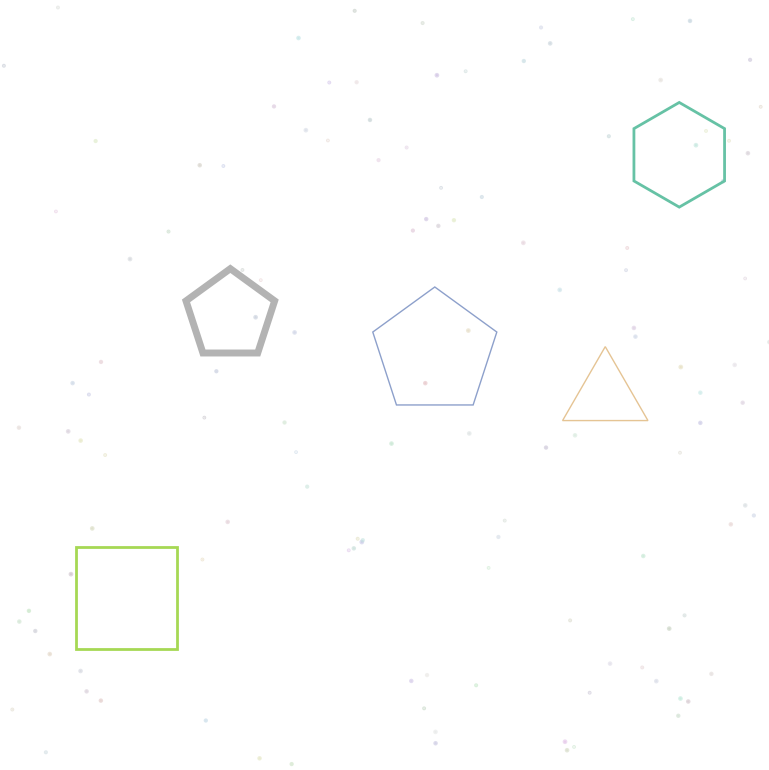[{"shape": "hexagon", "thickness": 1, "radius": 0.34, "center": [0.882, 0.799]}, {"shape": "pentagon", "thickness": 0.5, "radius": 0.42, "center": [0.565, 0.543]}, {"shape": "square", "thickness": 1, "radius": 0.33, "center": [0.164, 0.223]}, {"shape": "triangle", "thickness": 0.5, "radius": 0.32, "center": [0.786, 0.486]}, {"shape": "pentagon", "thickness": 2.5, "radius": 0.3, "center": [0.299, 0.591]}]